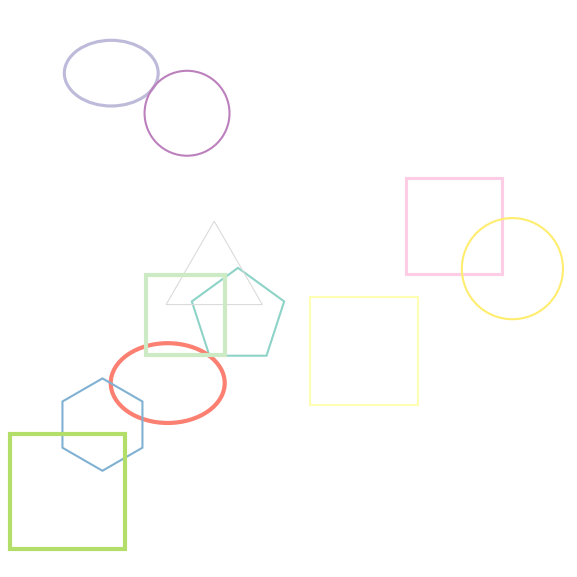[{"shape": "pentagon", "thickness": 1, "radius": 0.42, "center": [0.412, 0.451]}, {"shape": "square", "thickness": 1, "radius": 0.47, "center": [0.631, 0.392]}, {"shape": "oval", "thickness": 1.5, "radius": 0.41, "center": [0.193, 0.872]}, {"shape": "oval", "thickness": 2, "radius": 0.49, "center": [0.29, 0.336]}, {"shape": "hexagon", "thickness": 1, "radius": 0.4, "center": [0.177, 0.264]}, {"shape": "square", "thickness": 2, "radius": 0.5, "center": [0.116, 0.148]}, {"shape": "square", "thickness": 1.5, "radius": 0.41, "center": [0.786, 0.608]}, {"shape": "triangle", "thickness": 0.5, "radius": 0.48, "center": [0.371, 0.52]}, {"shape": "circle", "thickness": 1, "radius": 0.37, "center": [0.324, 0.803]}, {"shape": "square", "thickness": 2, "radius": 0.34, "center": [0.321, 0.454]}, {"shape": "circle", "thickness": 1, "radius": 0.44, "center": [0.887, 0.534]}]